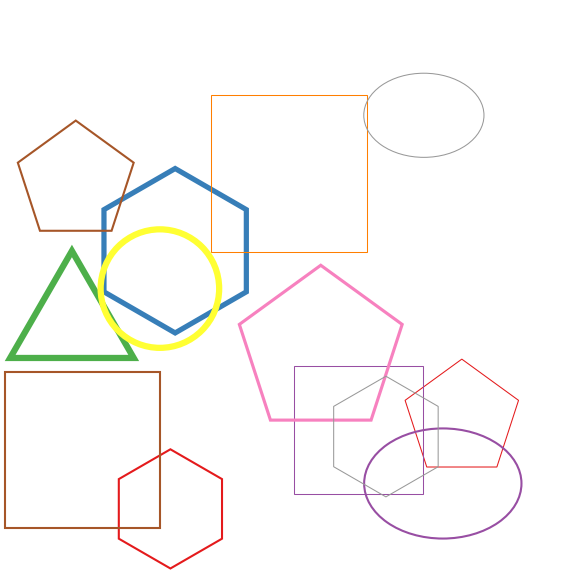[{"shape": "hexagon", "thickness": 1, "radius": 0.52, "center": [0.295, 0.118]}, {"shape": "pentagon", "thickness": 0.5, "radius": 0.52, "center": [0.8, 0.274]}, {"shape": "hexagon", "thickness": 2.5, "radius": 0.71, "center": [0.303, 0.565]}, {"shape": "triangle", "thickness": 3, "radius": 0.62, "center": [0.125, 0.441]}, {"shape": "oval", "thickness": 1, "radius": 0.68, "center": [0.767, 0.162]}, {"shape": "square", "thickness": 0.5, "radius": 0.55, "center": [0.621, 0.254]}, {"shape": "square", "thickness": 0.5, "radius": 0.68, "center": [0.501, 0.699]}, {"shape": "circle", "thickness": 3, "radius": 0.51, "center": [0.277, 0.499]}, {"shape": "pentagon", "thickness": 1, "radius": 0.53, "center": [0.131, 0.685]}, {"shape": "square", "thickness": 1, "radius": 0.67, "center": [0.143, 0.22]}, {"shape": "pentagon", "thickness": 1.5, "radius": 0.74, "center": [0.555, 0.392]}, {"shape": "hexagon", "thickness": 0.5, "radius": 0.52, "center": [0.668, 0.243]}, {"shape": "oval", "thickness": 0.5, "radius": 0.52, "center": [0.734, 0.8]}]